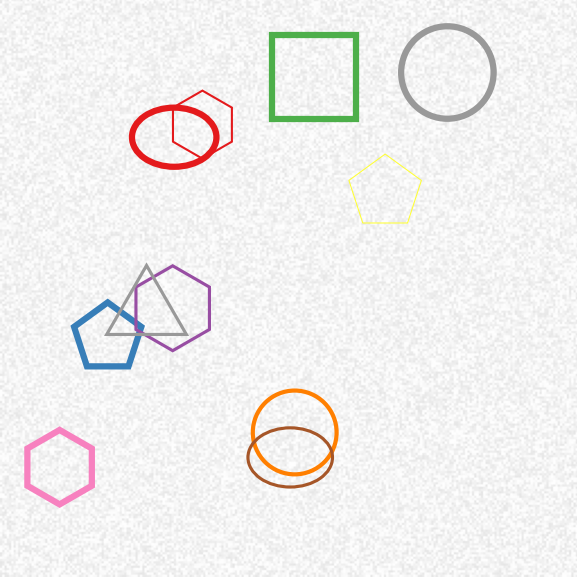[{"shape": "oval", "thickness": 3, "radius": 0.37, "center": [0.302, 0.762]}, {"shape": "hexagon", "thickness": 1, "radius": 0.29, "center": [0.351, 0.783]}, {"shape": "pentagon", "thickness": 3, "radius": 0.31, "center": [0.187, 0.414]}, {"shape": "square", "thickness": 3, "radius": 0.36, "center": [0.544, 0.866]}, {"shape": "hexagon", "thickness": 1.5, "radius": 0.37, "center": [0.299, 0.465]}, {"shape": "circle", "thickness": 2, "radius": 0.36, "center": [0.51, 0.25]}, {"shape": "pentagon", "thickness": 0.5, "radius": 0.33, "center": [0.667, 0.666]}, {"shape": "oval", "thickness": 1.5, "radius": 0.37, "center": [0.503, 0.207]}, {"shape": "hexagon", "thickness": 3, "radius": 0.32, "center": [0.103, 0.19]}, {"shape": "triangle", "thickness": 1.5, "radius": 0.4, "center": [0.254, 0.46]}, {"shape": "circle", "thickness": 3, "radius": 0.4, "center": [0.775, 0.874]}]